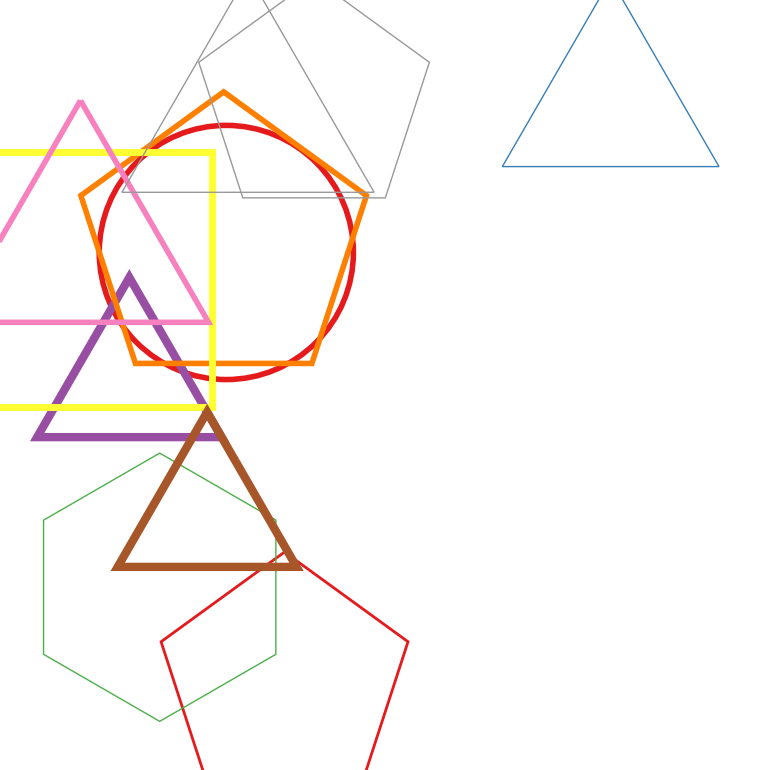[{"shape": "circle", "thickness": 2, "radius": 0.83, "center": [0.294, 0.672]}, {"shape": "pentagon", "thickness": 1, "radius": 0.84, "center": [0.37, 0.114]}, {"shape": "triangle", "thickness": 0.5, "radius": 0.81, "center": [0.793, 0.865]}, {"shape": "hexagon", "thickness": 0.5, "radius": 0.87, "center": [0.207, 0.237]}, {"shape": "triangle", "thickness": 3, "radius": 0.69, "center": [0.168, 0.501]}, {"shape": "pentagon", "thickness": 2, "radius": 0.97, "center": [0.29, 0.686]}, {"shape": "square", "thickness": 2.5, "radius": 0.83, "center": [0.109, 0.637]}, {"shape": "triangle", "thickness": 3, "radius": 0.67, "center": [0.269, 0.331]}, {"shape": "triangle", "thickness": 2, "radius": 0.96, "center": [0.105, 0.677]}, {"shape": "pentagon", "thickness": 0.5, "radius": 0.79, "center": [0.408, 0.87]}, {"shape": "triangle", "thickness": 0.5, "radius": 0.95, "center": [0.322, 0.845]}]